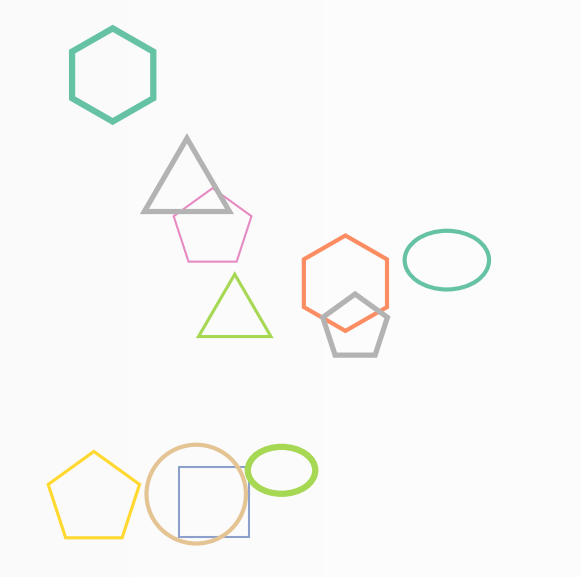[{"shape": "hexagon", "thickness": 3, "radius": 0.4, "center": [0.194, 0.869]}, {"shape": "oval", "thickness": 2, "radius": 0.36, "center": [0.769, 0.549]}, {"shape": "hexagon", "thickness": 2, "radius": 0.41, "center": [0.594, 0.509]}, {"shape": "square", "thickness": 1, "radius": 0.3, "center": [0.368, 0.13]}, {"shape": "pentagon", "thickness": 1, "radius": 0.35, "center": [0.366, 0.603]}, {"shape": "oval", "thickness": 3, "radius": 0.29, "center": [0.484, 0.185]}, {"shape": "triangle", "thickness": 1.5, "radius": 0.36, "center": [0.404, 0.452]}, {"shape": "pentagon", "thickness": 1.5, "radius": 0.41, "center": [0.162, 0.135]}, {"shape": "circle", "thickness": 2, "radius": 0.43, "center": [0.338, 0.144]}, {"shape": "triangle", "thickness": 2.5, "radius": 0.42, "center": [0.322, 0.675]}, {"shape": "pentagon", "thickness": 2.5, "radius": 0.29, "center": [0.611, 0.431]}]